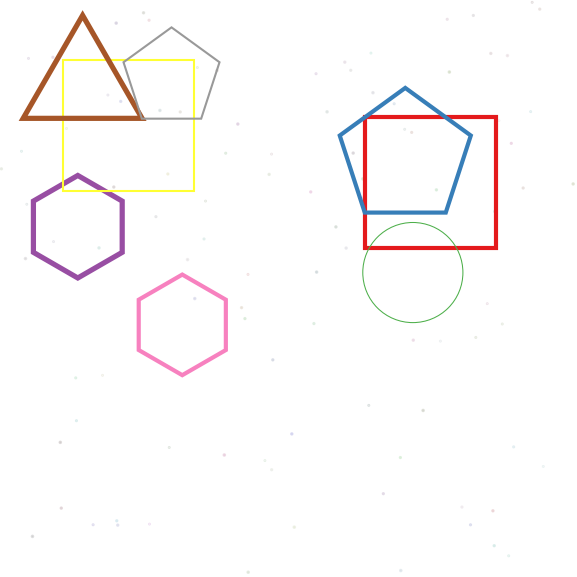[{"shape": "square", "thickness": 2, "radius": 0.57, "center": [0.746, 0.683]}, {"shape": "pentagon", "thickness": 2, "radius": 0.6, "center": [0.702, 0.728]}, {"shape": "circle", "thickness": 0.5, "radius": 0.43, "center": [0.715, 0.527]}, {"shape": "hexagon", "thickness": 2.5, "radius": 0.44, "center": [0.135, 0.607]}, {"shape": "square", "thickness": 1, "radius": 0.57, "center": [0.222, 0.781]}, {"shape": "triangle", "thickness": 2.5, "radius": 0.59, "center": [0.143, 0.854]}, {"shape": "hexagon", "thickness": 2, "radius": 0.44, "center": [0.316, 0.437]}, {"shape": "pentagon", "thickness": 1, "radius": 0.44, "center": [0.297, 0.864]}]